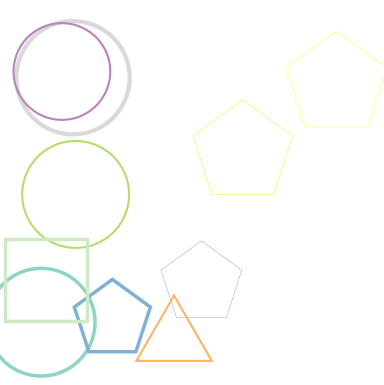[{"shape": "circle", "thickness": 2.5, "radius": 0.7, "center": [0.107, 0.163]}, {"shape": "pentagon", "thickness": 1, "radius": 0.69, "center": [0.874, 0.781]}, {"shape": "pentagon", "thickness": 0.5, "radius": 0.55, "center": [0.523, 0.264]}, {"shape": "pentagon", "thickness": 2.5, "radius": 0.52, "center": [0.292, 0.17]}, {"shape": "triangle", "thickness": 1.5, "radius": 0.57, "center": [0.452, 0.119]}, {"shape": "circle", "thickness": 1.5, "radius": 0.69, "center": [0.196, 0.495]}, {"shape": "circle", "thickness": 3, "radius": 0.74, "center": [0.19, 0.798]}, {"shape": "circle", "thickness": 1.5, "radius": 0.63, "center": [0.161, 0.814]}, {"shape": "square", "thickness": 2.5, "radius": 0.53, "center": [0.12, 0.274]}, {"shape": "pentagon", "thickness": 0.5, "radius": 0.68, "center": [0.631, 0.605]}]